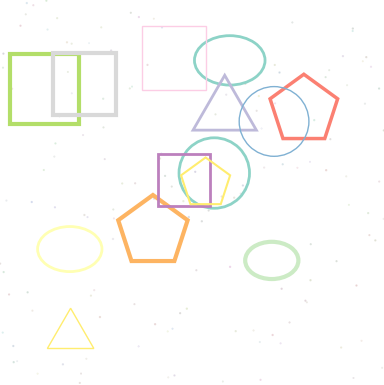[{"shape": "oval", "thickness": 2, "radius": 0.46, "center": [0.597, 0.843]}, {"shape": "circle", "thickness": 2, "radius": 0.46, "center": [0.557, 0.551]}, {"shape": "oval", "thickness": 2, "radius": 0.42, "center": [0.181, 0.353]}, {"shape": "triangle", "thickness": 2, "radius": 0.47, "center": [0.584, 0.709]}, {"shape": "pentagon", "thickness": 2.5, "radius": 0.46, "center": [0.789, 0.715]}, {"shape": "circle", "thickness": 1, "radius": 0.45, "center": [0.712, 0.685]}, {"shape": "pentagon", "thickness": 3, "radius": 0.47, "center": [0.397, 0.399]}, {"shape": "square", "thickness": 3, "radius": 0.45, "center": [0.116, 0.769]}, {"shape": "square", "thickness": 1, "radius": 0.41, "center": [0.452, 0.85]}, {"shape": "square", "thickness": 3, "radius": 0.41, "center": [0.219, 0.782]}, {"shape": "square", "thickness": 2, "radius": 0.34, "center": [0.477, 0.533]}, {"shape": "oval", "thickness": 3, "radius": 0.35, "center": [0.706, 0.324]}, {"shape": "pentagon", "thickness": 1.5, "radius": 0.33, "center": [0.534, 0.524]}, {"shape": "triangle", "thickness": 1, "radius": 0.35, "center": [0.183, 0.13]}]